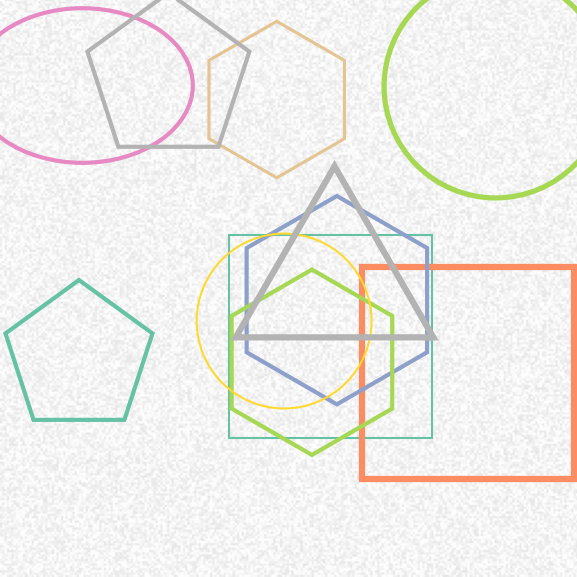[{"shape": "pentagon", "thickness": 2, "radius": 0.67, "center": [0.137, 0.38]}, {"shape": "square", "thickness": 1, "radius": 0.88, "center": [0.573, 0.416]}, {"shape": "square", "thickness": 3, "radius": 0.92, "center": [0.81, 0.353]}, {"shape": "hexagon", "thickness": 2, "radius": 0.9, "center": [0.583, 0.479]}, {"shape": "oval", "thickness": 2, "radius": 0.96, "center": [0.143, 0.851]}, {"shape": "hexagon", "thickness": 2, "radius": 0.8, "center": [0.54, 0.372]}, {"shape": "circle", "thickness": 2.5, "radius": 0.97, "center": [0.858, 0.85]}, {"shape": "circle", "thickness": 1, "radius": 0.76, "center": [0.492, 0.443]}, {"shape": "hexagon", "thickness": 1.5, "radius": 0.68, "center": [0.479, 0.827]}, {"shape": "pentagon", "thickness": 2, "radius": 0.74, "center": [0.292, 0.864]}, {"shape": "triangle", "thickness": 3, "radius": 0.99, "center": [0.579, 0.514]}]